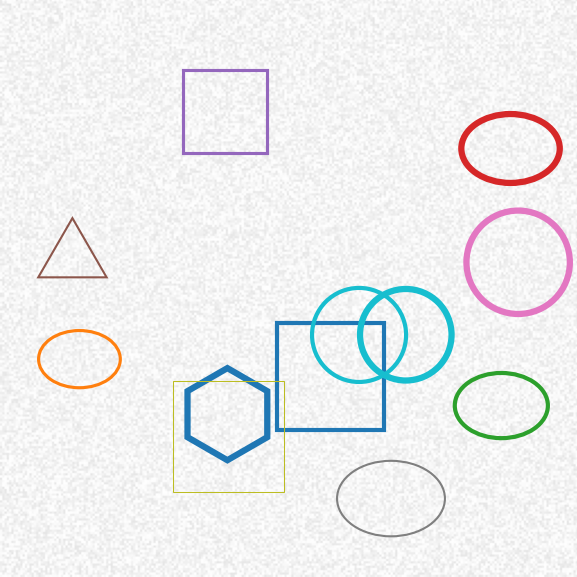[{"shape": "hexagon", "thickness": 3, "radius": 0.4, "center": [0.394, 0.282]}, {"shape": "square", "thickness": 2, "radius": 0.47, "center": [0.572, 0.347]}, {"shape": "oval", "thickness": 1.5, "radius": 0.35, "center": [0.138, 0.377]}, {"shape": "oval", "thickness": 2, "radius": 0.4, "center": [0.868, 0.297]}, {"shape": "oval", "thickness": 3, "radius": 0.43, "center": [0.884, 0.742]}, {"shape": "square", "thickness": 1.5, "radius": 0.36, "center": [0.389, 0.806]}, {"shape": "triangle", "thickness": 1, "radius": 0.34, "center": [0.125, 0.553]}, {"shape": "circle", "thickness": 3, "radius": 0.45, "center": [0.897, 0.545]}, {"shape": "oval", "thickness": 1, "radius": 0.47, "center": [0.677, 0.136]}, {"shape": "square", "thickness": 0.5, "radius": 0.48, "center": [0.396, 0.243]}, {"shape": "circle", "thickness": 3, "radius": 0.4, "center": [0.703, 0.419]}, {"shape": "circle", "thickness": 2, "radius": 0.41, "center": [0.622, 0.419]}]